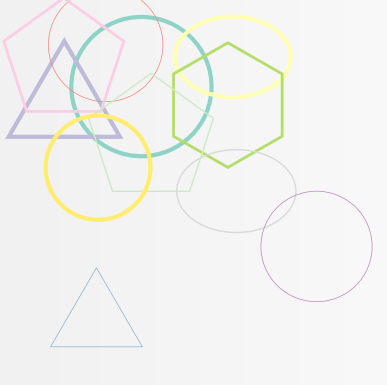[{"shape": "circle", "thickness": 3, "radius": 0.9, "center": [0.365, 0.775]}, {"shape": "oval", "thickness": 3, "radius": 0.75, "center": [0.601, 0.852]}, {"shape": "triangle", "thickness": 3, "radius": 0.83, "center": [0.166, 0.728]}, {"shape": "circle", "thickness": 0.5, "radius": 0.74, "center": [0.273, 0.884]}, {"shape": "triangle", "thickness": 0.5, "radius": 0.68, "center": [0.249, 0.168]}, {"shape": "hexagon", "thickness": 2, "radius": 0.81, "center": [0.588, 0.727]}, {"shape": "pentagon", "thickness": 2, "radius": 0.81, "center": [0.165, 0.842]}, {"shape": "oval", "thickness": 1, "radius": 0.77, "center": [0.61, 0.504]}, {"shape": "circle", "thickness": 0.5, "radius": 0.72, "center": [0.817, 0.36]}, {"shape": "pentagon", "thickness": 1, "radius": 0.85, "center": [0.39, 0.64]}, {"shape": "circle", "thickness": 3, "radius": 0.68, "center": [0.253, 0.564]}]